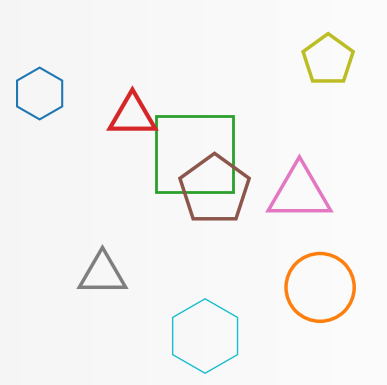[{"shape": "hexagon", "thickness": 1.5, "radius": 0.34, "center": [0.102, 0.757]}, {"shape": "circle", "thickness": 2.5, "radius": 0.44, "center": [0.826, 0.254]}, {"shape": "square", "thickness": 2, "radius": 0.5, "center": [0.503, 0.6]}, {"shape": "triangle", "thickness": 3, "radius": 0.34, "center": [0.342, 0.7]}, {"shape": "pentagon", "thickness": 2.5, "radius": 0.47, "center": [0.554, 0.508]}, {"shape": "triangle", "thickness": 2.5, "radius": 0.47, "center": [0.773, 0.499]}, {"shape": "triangle", "thickness": 2.5, "radius": 0.34, "center": [0.264, 0.288]}, {"shape": "pentagon", "thickness": 2.5, "radius": 0.34, "center": [0.847, 0.845]}, {"shape": "hexagon", "thickness": 1, "radius": 0.48, "center": [0.529, 0.127]}]